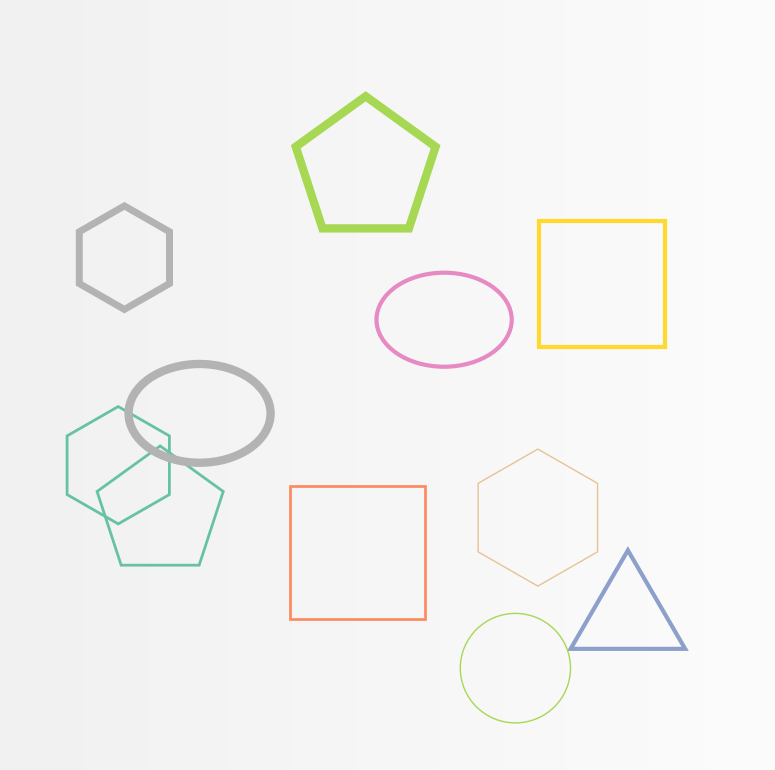[{"shape": "hexagon", "thickness": 1, "radius": 0.38, "center": [0.153, 0.396]}, {"shape": "pentagon", "thickness": 1, "radius": 0.43, "center": [0.207, 0.335]}, {"shape": "square", "thickness": 1, "radius": 0.43, "center": [0.462, 0.283]}, {"shape": "triangle", "thickness": 1.5, "radius": 0.43, "center": [0.81, 0.2]}, {"shape": "oval", "thickness": 1.5, "radius": 0.44, "center": [0.573, 0.585]}, {"shape": "pentagon", "thickness": 3, "radius": 0.47, "center": [0.472, 0.78]}, {"shape": "circle", "thickness": 0.5, "radius": 0.36, "center": [0.665, 0.132]}, {"shape": "square", "thickness": 1.5, "radius": 0.41, "center": [0.777, 0.632]}, {"shape": "hexagon", "thickness": 0.5, "radius": 0.44, "center": [0.694, 0.328]}, {"shape": "oval", "thickness": 3, "radius": 0.46, "center": [0.258, 0.463]}, {"shape": "hexagon", "thickness": 2.5, "radius": 0.34, "center": [0.161, 0.665]}]